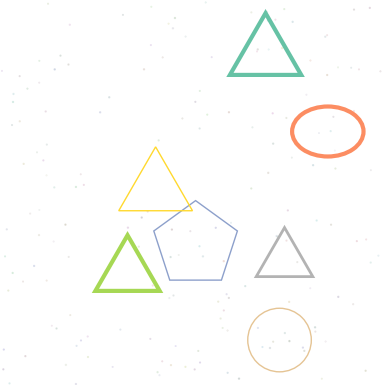[{"shape": "triangle", "thickness": 3, "radius": 0.53, "center": [0.69, 0.859]}, {"shape": "oval", "thickness": 3, "radius": 0.46, "center": [0.851, 0.658]}, {"shape": "pentagon", "thickness": 1, "radius": 0.57, "center": [0.508, 0.365]}, {"shape": "triangle", "thickness": 3, "radius": 0.48, "center": [0.331, 0.293]}, {"shape": "triangle", "thickness": 1, "radius": 0.55, "center": [0.404, 0.508]}, {"shape": "circle", "thickness": 1, "radius": 0.41, "center": [0.726, 0.117]}, {"shape": "triangle", "thickness": 2, "radius": 0.42, "center": [0.739, 0.324]}]